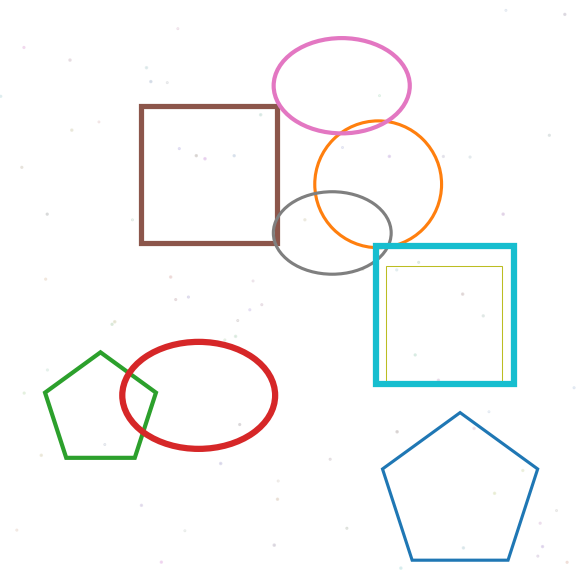[{"shape": "pentagon", "thickness": 1.5, "radius": 0.71, "center": [0.797, 0.143]}, {"shape": "circle", "thickness": 1.5, "radius": 0.55, "center": [0.655, 0.68]}, {"shape": "pentagon", "thickness": 2, "radius": 0.5, "center": [0.174, 0.288]}, {"shape": "oval", "thickness": 3, "radius": 0.66, "center": [0.344, 0.315]}, {"shape": "square", "thickness": 2.5, "radius": 0.59, "center": [0.361, 0.697]}, {"shape": "oval", "thickness": 2, "radius": 0.59, "center": [0.592, 0.851]}, {"shape": "oval", "thickness": 1.5, "radius": 0.51, "center": [0.575, 0.596]}, {"shape": "square", "thickness": 0.5, "radius": 0.5, "center": [0.768, 0.438]}, {"shape": "square", "thickness": 3, "radius": 0.6, "center": [0.77, 0.453]}]